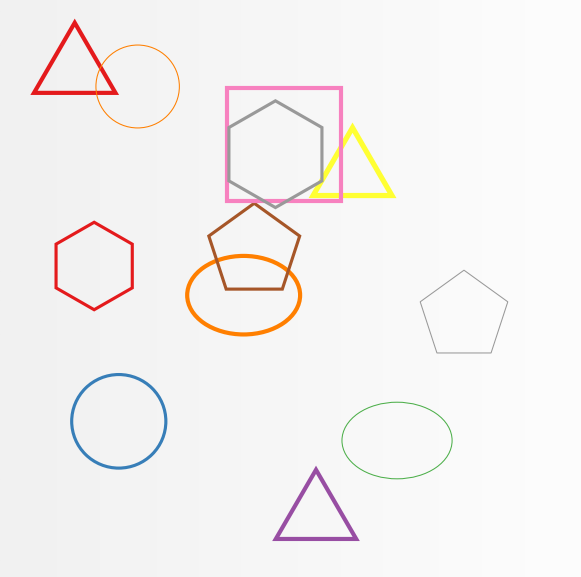[{"shape": "triangle", "thickness": 2, "radius": 0.4, "center": [0.129, 0.879]}, {"shape": "hexagon", "thickness": 1.5, "radius": 0.38, "center": [0.162, 0.539]}, {"shape": "circle", "thickness": 1.5, "radius": 0.41, "center": [0.204, 0.27]}, {"shape": "oval", "thickness": 0.5, "radius": 0.47, "center": [0.683, 0.236]}, {"shape": "triangle", "thickness": 2, "radius": 0.4, "center": [0.544, 0.106]}, {"shape": "circle", "thickness": 0.5, "radius": 0.36, "center": [0.237, 0.849]}, {"shape": "oval", "thickness": 2, "radius": 0.49, "center": [0.419, 0.488]}, {"shape": "triangle", "thickness": 2.5, "radius": 0.39, "center": [0.606, 0.7]}, {"shape": "pentagon", "thickness": 1.5, "radius": 0.41, "center": [0.437, 0.565]}, {"shape": "square", "thickness": 2, "radius": 0.49, "center": [0.489, 0.749]}, {"shape": "pentagon", "thickness": 0.5, "radius": 0.4, "center": [0.798, 0.452]}, {"shape": "hexagon", "thickness": 1.5, "radius": 0.46, "center": [0.474, 0.732]}]